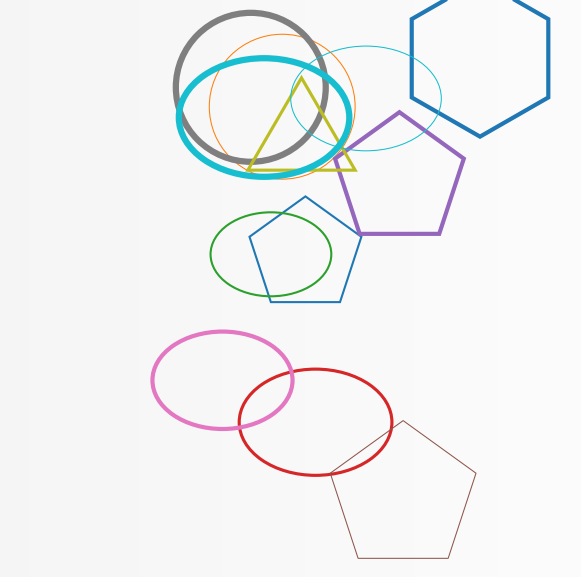[{"shape": "hexagon", "thickness": 2, "radius": 0.68, "center": [0.826, 0.898]}, {"shape": "pentagon", "thickness": 1, "radius": 0.51, "center": [0.525, 0.558]}, {"shape": "circle", "thickness": 0.5, "radius": 0.63, "center": [0.486, 0.814]}, {"shape": "oval", "thickness": 1, "radius": 0.52, "center": [0.466, 0.559]}, {"shape": "oval", "thickness": 1.5, "radius": 0.66, "center": [0.543, 0.268]}, {"shape": "pentagon", "thickness": 2, "radius": 0.58, "center": [0.687, 0.688]}, {"shape": "pentagon", "thickness": 0.5, "radius": 0.66, "center": [0.694, 0.139]}, {"shape": "oval", "thickness": 2, "radius": 0.6, "center": [0.383, 0.341]}, {"shape": "circle", "thickness": 3, "radius": 0.64, "center": [0.431, 0.848]}, {"shape": "triangle", "thickness": 1.5, "radius": 0.53, "center": [0.519, 0.758]}, {"shape": "oval", "thickness": 0.5, "radius": 0.65, "center": [0.63, 0.829]}, {"shape": "oval", "thickness": 3, "radius": 0.73, "center": [0.454, 0.796]}]